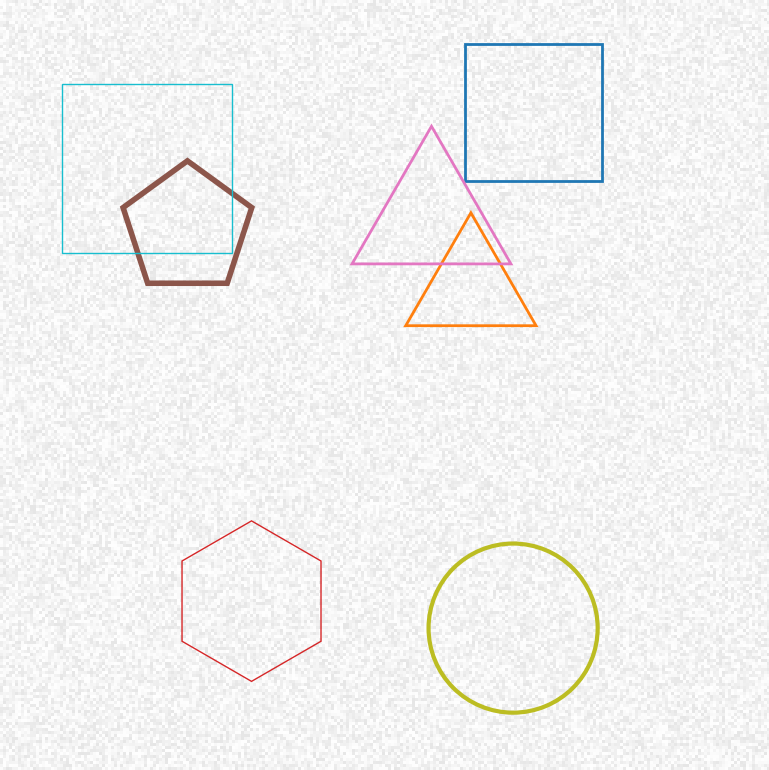[{"shape": "square", "thickness": 1, "radius": 0.45, "center": [0.693, 0.854]}, {"shape": "triangle", "thickness": 1, "radius": 0.49, "center": [0.612, 0.626]}, {"shape": "hexagon", "thickness": 0.5, "radius": 0.52, "center": [0.327, 0.219]}, {"shape": "pentagon", "thickness": 2, "radius": 0.44, "center": [0.243, 0.703]}, {"shape": "triangle", "thickness": 1, "radius": 0.6, "center": [0.56, 0.717]}, {"shape": "circle", "thickness": 1.5, "radius": 0.55, "center": [0.666, 0.184]}, {"shape": "square", "thickness": 0.5, "radius": 0.55, "center": [0.191, 0.781]}]